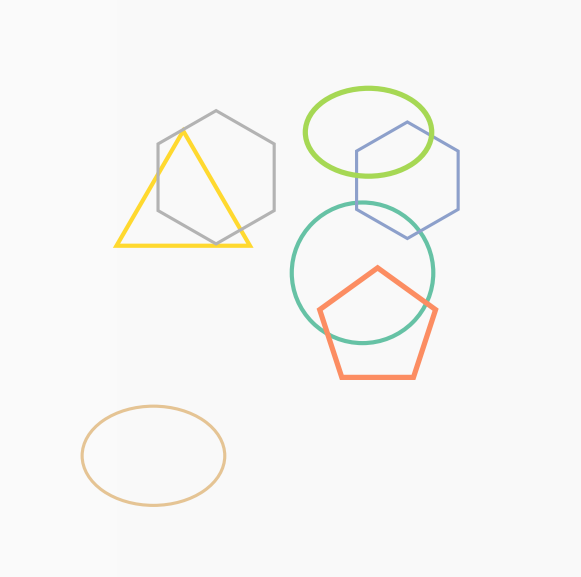[{"shape": "circle", "thickness": 2, "radius": 0.61, "center": [0.624, 0.527]}, {"shape": "pentagon", "thickness": 2.5, "radius": 0.52, "center": [0.65, 0.43]}, {"shape": "hexagon", "thickness": 1.5, "radius": 0.5, "center": [0.701, 0.687]}, {"shape": "oval", "thickness": 2.5, "radius": 0.54, "center": [0.634, 0.77]}, {"shape": "triangle", "thickness": 2, "radius": 0.66, "center": [0.315, 0.64]}, {"shape": "oval", "thickness": 1.5, "radius": 0.61, "center": [0.264, 0.21]}, {"shape": "hexagon", "thickness": 1.5, "radius": 0.58, "center": [0.372, 0.692]}]